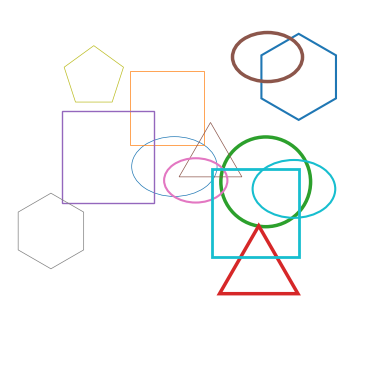[{"shape": "oval", "thickness": 0.5, "radius": 0.55, "center": [0.453, 0.567]}, {"shape": "hexagon", "thickness": 1.5, "radius": 0.56, "center": [0.776, 0.8]}, {"shape": "square", "thickness": 0.5, "radius": 0.48, "center": [0.434, 0.72]}, {"shape": "circle", "thickness": 2.5, "radius": 0.58, "center": [0.69, 0.528]}, {"shape": "triangle", "thickness": 2.5, "radius": 0.59, "center": [0.672, 0.296]}, {"shape": "square", "thickness": 1, "radius": 0.6, "center": [0.281, 0.593]}, {"shape": "triangle", "thickness": 0.5, "radius": 0.47, "center": [0.547, 0.588]}, {"shape": "oval", "thickness": 2.5, "radius": 0.45, "center": [0.695, 0.852]}, {"shape": "oval", "thickness": 1.5, "radius": 0.41, "center": [0.508, 0.531]}, {"shape": "hexagon", "thickness": 0.5, "radius": 0.49, "center": [0.132, 0.4]}, {"shape": "pentagon", "thickness": 0.5, "radius": 0.4, "center": [0.244, 0.8]}, {"shape": "square", "thickness": 2, "radius": 0.57, "center": [0.664, 0.447]}, {"shape": "oval", "thickness": 1.5, "radius": 0.54, "center": [0.763, 0.509]}]